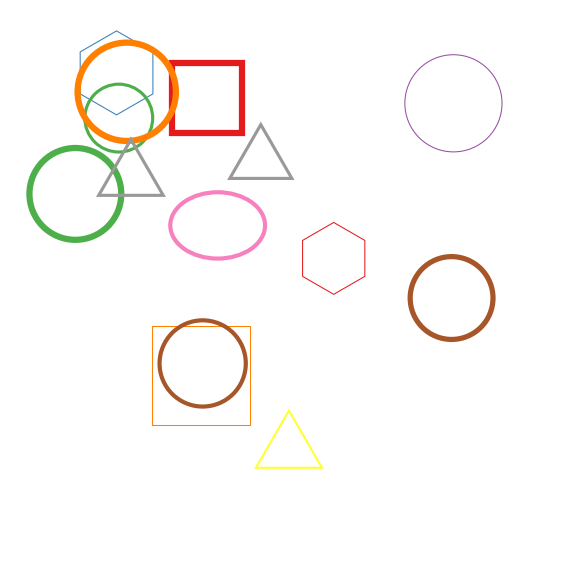[{"shape": "hexagon", "thickness": 0.5, "radius": 0.31, "center": [0.578, 0.552]}, {"shape": "square", "thickness": 3, "radius": 0.3, "center": [0.359, 0.829]}, {"shape": "hexagon", "thickness": 0.5, "radius": 0.36, "center": [0.202, 0.873]}, {"shape": "circle", "thickness": 1.5, "radius": 0.29, "center": [0.206, 0.795]}, {"shape": "circle", "thickness": 3, "radius": 0.4, "center": [0.13, 0.663]}, {"shape": "circle", "thickness": 0.5, "radius": 0.42, "center": [0.785, 0.82]}, {"shape": "square", "thickness": 0.5, "radius": 0.43, "center": [0.348, 0.348]}, {"shape": "circle", "thickness": 3, "radius": 0.43, "center": [0.219, 0.84]}, {"shape": "triangle", "thickness": 1, "radius": 0.33, "center": [0.5, 0.222]}, {"shape": "circle", "thickness": 2.5, "radius": 0.36, "center": [0.782, 0.483]}, {"shape": "circle", "thickness": 2, "radius": 0.37, "center": [0.351, 0.37]}, {"shape": "oval", "thickness": 2, "radius": 0.41, "center": [0.377, 0.609]}, {"shape": "triangle", "thickness": 1.5, "radius": 0.31, "center": [0.452, 0.721]}, {"shape": "triangle", "thickness": 1.5, "radius": 0.32, "center": [0.227, 0.693]}]